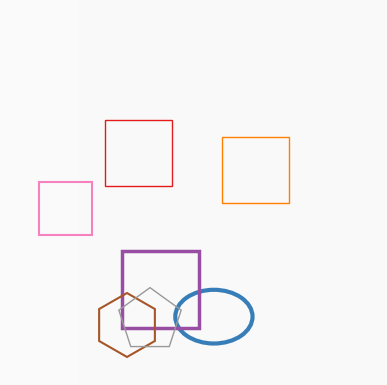[{"shape": "square", "thickness": 1, "radius": 0.43, "center": [0.356, 0.603]}, {"shape": "oval", "thickness": 3, "radius": 0.5, "center": [0.552, 0.178]}, {"shape": "square", "thickness": 2.5, "radius": 0.5, "center": [0.415, 0.248]}, {"shape": "square", "thickness": 1, "radius": 0.43, "center": [0.659, 0.559]}, {"shape": "hexagon", "thickness": 1.5, "radius": 0.42, "center": [0.328, 0.156]}, {"shape": "square", "thickness": 1.5, "radius": 0.34, "center": [0.169, 0.459]}, {"shape": "pentagon", "thickness": 1, "radius": 0.42, "center": [0.387, 0.168]}]